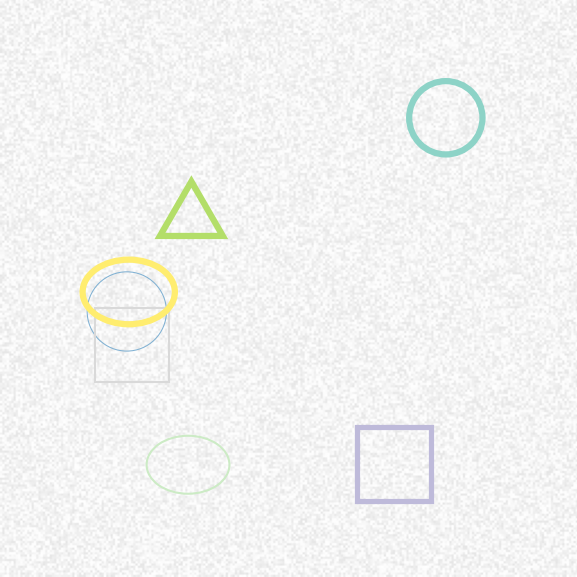[{"shape": "circle", "thickness": 3, "radius": 0.32, "center": [0.772, 0.795]}, {"shape": "square", "thickness": 2.5, "radius": 0.32, "center": [0.682, 0.195]}, {"shape": "circle", "thickness": 0.5, "radius": 0.34, "center": [0.22, 0.46]}, {"shape": "triangle", "thickness": 3, "radius": 0.31, "center": [0.331, 0.622]}, {"shape": "square", "thickness": 1, "radius": 0.32, "center": [0.228, 0.401]}, {"shape": "oval", "thickness": 1, "radius": 0.36, "center": [0.326, 0.194]}, {"shape": "oval", "thickness": 3, "radius": 0.4, "center": [0.223, 0.494]}]